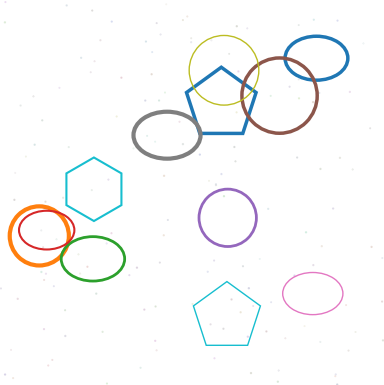[{"shape": "pentagon", "thickness": 2.5, "radius": 0.47, "center": [0.575, 0.73]}, {"shape": "oval", "thickness": 2.5, "radius": 0.41, "center": [0.822, 0.849]}, {"shape": "circle", "thickness": 3, "radius": 0.38, "center": [0.102, 0.387]}, {"shape": "oval", "thickness": 2, "radius": 0.41, "center": [0.241, 0.328]}, {"shape": "oval", "thickness": 1.5, "radius": 0.36, "center": [0.121, 0.402]}, {"shape": "circle", "thickness": 2, "radius": 0.37, "center": [0.591, 0.434]}, {"shape": "circle", "thickness": 2.5, "radius": 0.49, "center": [0.726, 0.752]}, {"shape": "oval", "thickness": 1, "radius": 0.39, "center": [0.812, 0.237]}, {"shape": "oval", "thickness": 3, "radius": 0.44, "center": [0.434, 0.649]}, {"shape": "circle", "thickness": 1, "radius": 0.45, "center": [0.582, 0.817]}, {"shape": "hexagon", "thickness": 1.5, "radius": 0.41, "center": [0.244, 0.508]}, {"shape": "pentagon", "thickness": 1, "radius": 0.46, "center": [0.589, 0.177]}]